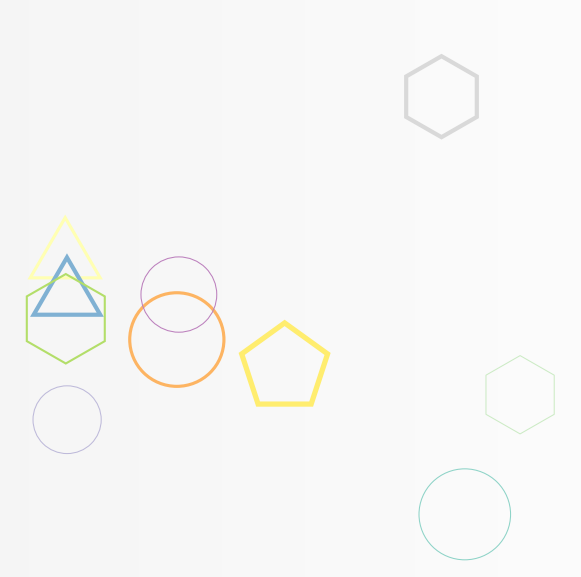[{"shape": "circle", "thickness": 0.5, "radius": 0.39, "center": [0.8, 0.109]}, {"shape": "triangle", "thickness": 1.5, "radius": 0.35, "center": [0.112, 0.553]}, {"shape": "circle", "thickness": 0.5, "radius": 0.29, "center": [0.115, 0.272]}, {"shape": "triangle", "thickness": 2, "radius": 0.33, "center": [0.115, 0.487]}, {"shape": "circle", "thickness": 1.5, "radius": 0.41, "center": [0.304, 0.411]}, {"shape": "hexagon", "thickness": 1, "radius": 0.39, "center": [0.113, 0.447]}, {"shape": "hexagon", "thickness": 2, "radius": 0.35, "center": [0.76, 0.832]}, {"shape": "circle", "thickness": 0.5, "radius": 0.33, "center": [0.308, 0.489]}, {"shape": "hexagon", "thickness": 0.5, "radius": 0.34, "center": [0.895, 0.316]}, {"shape": "pentagon", "thickness": 2.5, "radius": 0.39, "center": [0.49, 0.362]}]